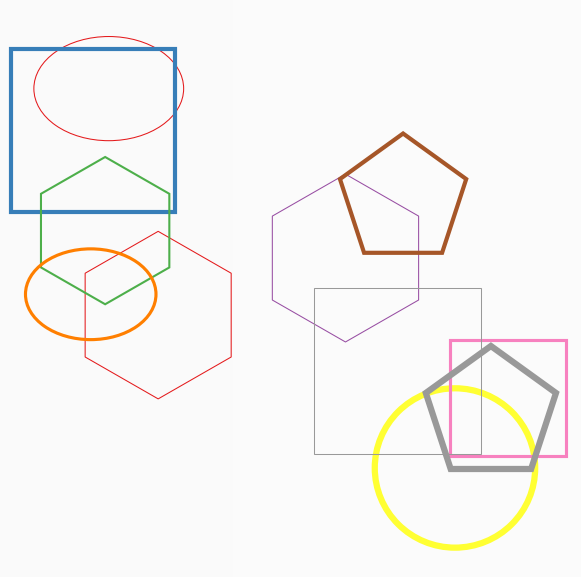[{"shape": "oval", "thickness": 0.5, "radius": 0.64, "center": [0.187, 0.846]}, {"shape": "hexagon", "thickness": 0.5, "radius": 0.73, "center": [0.272, 0.453]}, {"shape": "square", "thickness": 2, "radius": 0.71, "center": [0.161, 0.774]}, {"shape": "hexagon", "thickness": 1, "radius": 0.64, "center": [0.181, 0.6]}, {"shape": "hexagon", "thickness": 0.5, "radius": 0.73, "center": [0.594, 0.552]}, {"shape": "oval", "thickness": 1.5, "radius": 0.56, "center": [0.156, 0.49]}, {"shape": "circle", "thickness": 3, "radius": 0.69, "center": [0.783, 0.189]}, {"shape": "pentagon", "thickness": 2, "radius": 0.57, "center": [0.693, 0.654]}, {"shape": "square", "thickness": 1.5, "radius": 0.5, "center": [0.874, 0.31]}, {"shape": "pentagon", "thickness": 3, "radius": 0.59, "center": [0.845, 0.282]}, {"shape": "square", "thickness": 0.5, "radius": 0.72, "center": [0.684, 0.357]}]